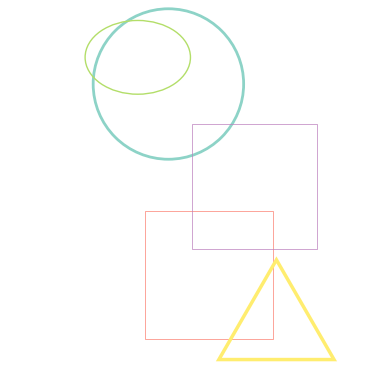[{"shape": "circle", "thickness": 2, "radius": 0.98, "center": [0.437, 0.782]}, {"shape": "square", "thickness": 0.5, "radius": 0.83, "center": [0.543, 0.285]}, {"shape": "oval", "thickness": 1, "radius": 0.68, "center": [0.358, 0.851]}, {"shape": "square", "thickness": 0.5, "radius": 0.81, "center": [0.661, 0.516]}, {"shape": "triangle", "thickness": 2.5, "radius": 0.86, "center": [0.718, 0.152]}]